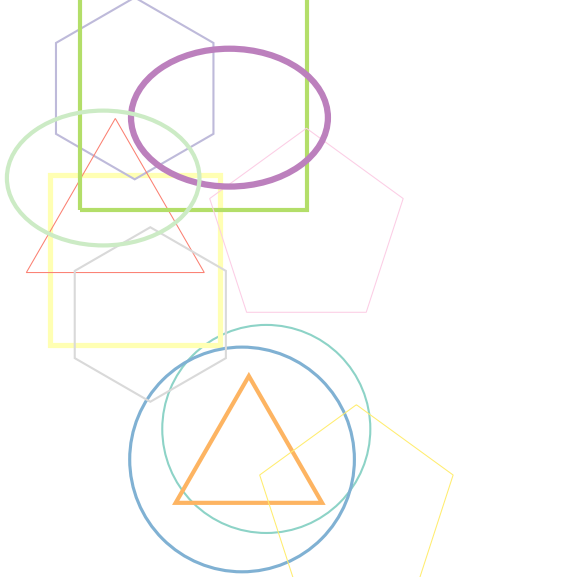[{"shape": "circle", "thickness": 1, "radius": 0.9, "center": [0.461, 0.256]}, {"shape": "square", "thickness": 2.5, "radius": 0.73, "center": [0.234, 0.549]}, {"shape": "hexagon", "thickness": 1, "radius": 0.79, "center": [0.233, 0.846]}, {"shape": "triangle", "thickness": 0.5, "radius": 0.89, "center": [0.2, 0.616]}, {"shape": "circle", "thickness": 1.5, "radius": 0.97, "center": [0.419, 0.204]}, {"shape": "triangle", "thickness": 2, "radius": 0.73, "center": [0.431, 0.202]}, {"shape": "square", "thickness": 2, "radius": 0.98, "center": [0.335, 0.832]}, {"shape": "pentagon", "thickness": 0.5, "radius": 0.88, "center": [0.531, 0.601]}, {"shape": "hexagon", "thickness": 1, "radius": 0.76, "center": [0.26, 0.455]}, {"shape": "oval", "thickness": 3, "radius": 0.85, "center": [0.397, 0.795]}, {"shape": "oval", "thickness": 2, "radius": 0.83, "center": [0.179, 0.691]}, {"shape": "pentagon", "thickness": 0.5, "radius": 0.88, "center": [0.617, 0.122]}]